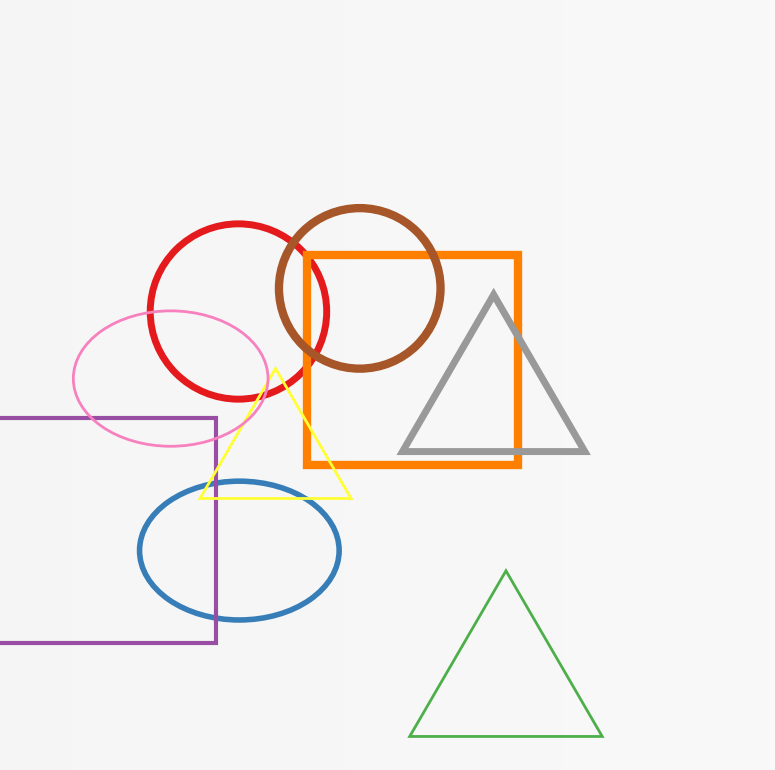[{"shape": "circle", "thickness": 2.5, "radius": 0.57, "center": [0.308, 0.595]}, {"shape": "oval", "thickness": 2, "radius": 0.64, "center": [0.309, 0.285]}, {"shape": "triangle", "thickness": 1, "radius": 0.72, "center": [0.653, 0.115]}, {"shape": "square", "thickness": 1.5, "radius": 0.73, "center": [0.133, 0.311]}, {"shape": "square", "thickness": 3, "radius": 0.68, "center": [0.532, 0.532]}, {"shape": "triangle", "thickness": 1, "radius": 0.56, "center": [0.356, 0.409]}, {"shape": "circle", "thickness": 3, "radius": 0.52, "center": [0.464, 0.625]}, {"shape": "oval", "thickness": 1, "radius": 0.63, "center": [0.22, 0.508]}, {"shape": "triangle", "thickness": 2.5, "radius": 0.68, "center": [0.637, 0.481]}]